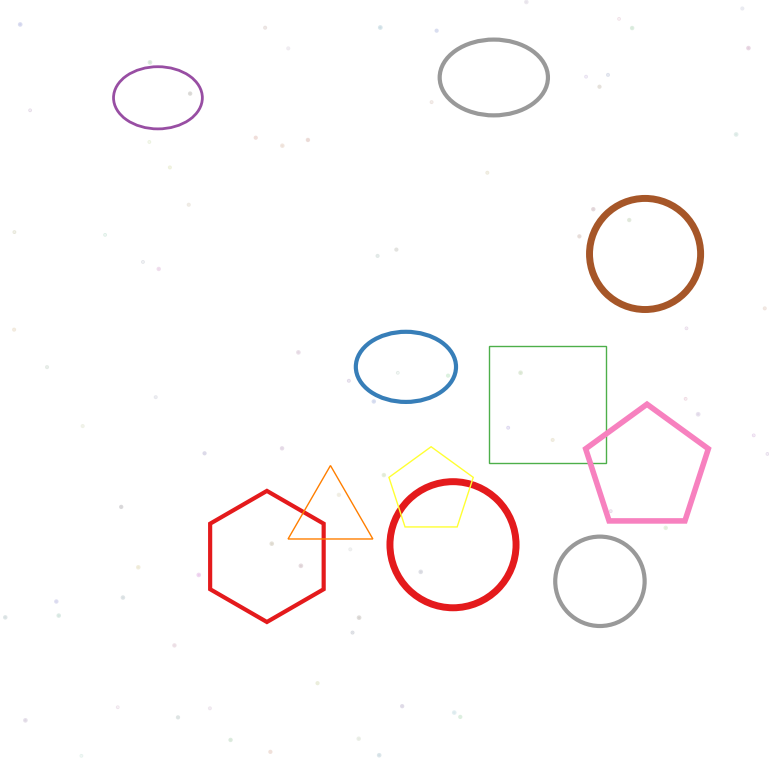[{"shape": "hexagon", "thickness": 1.5, "radius": 0.43, "center": [0.347, 0.277]}, {"shape": "circle", "thickness": 2.5, "radius": 0.41, "center": [0.588, 0.293]}, {"shape": "oval", "thickness": 1.5, "radius": 0.33, "center": [0.527, 0.524]}, {"shape": "square", "thickness": 0.5, "radius": 0.38, "center": [0.712, 0.475]}, {"shape": "oval", "thickness": 1, "radius": 0.29, "center": [0.205, 0.873]}, {"shape": "triangle", "thickness": 0.5, "radius": 0.32, "center": [0.429, 0.332]}, {"shape": "pentagon", "thickness": 0.5, "radius": 0.29, "center": [0.56, 0.362]}, {"shape": "circle", "thickness": 2.5, "radius": 0.36, "center": [0.838, 0.67]}, {"shape": "pentagon", "thickness": 2, "radius": 0.42, "center": [0.84, 0.391]}, {"shape": "circle", "thickness": 1.5, "radius": 0.29, "center": [0.779, 0.245]}, {"shape": "oval", "thickness": 1.5, "radius": 0.35, "center": [0.641, 0.899]}]